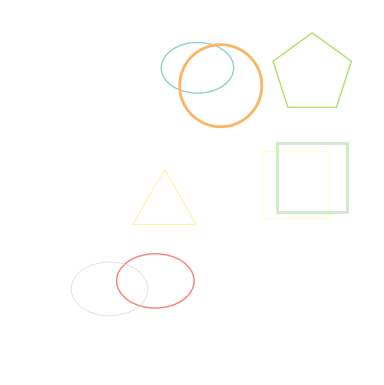[{"shape": "oval", "thickness": 1, "radius": 0.47, "center": [0.513, 0.824]}, {"shape": "square", "thickness": 0.5, "radius": 0.43, "center": [0.768, 0.52]}, {"shape": "oval", "thickness": 1, "radius": 0.5, "center": [0.403, 0.27]}, {"shape": "circle", "thickness": 2, "radius": 0.53, "center": [0.573, 0.777]}, {"shape": "pentagon", "thickness": 1, "radius": 0.54, "center": [0.811, 0.808]}, {"shape": "oval", "thickness": 0.5, "radius": 0.5, "center": [0.285, 0.249]}, {"shape": "square", "thickness": 2, "radius": 0.45, "center": [0.809, 0.539]}, {"shape": "triangle", "thickness": 0.5, "radius": 0.47, "center": [0.427, 0.465]}]